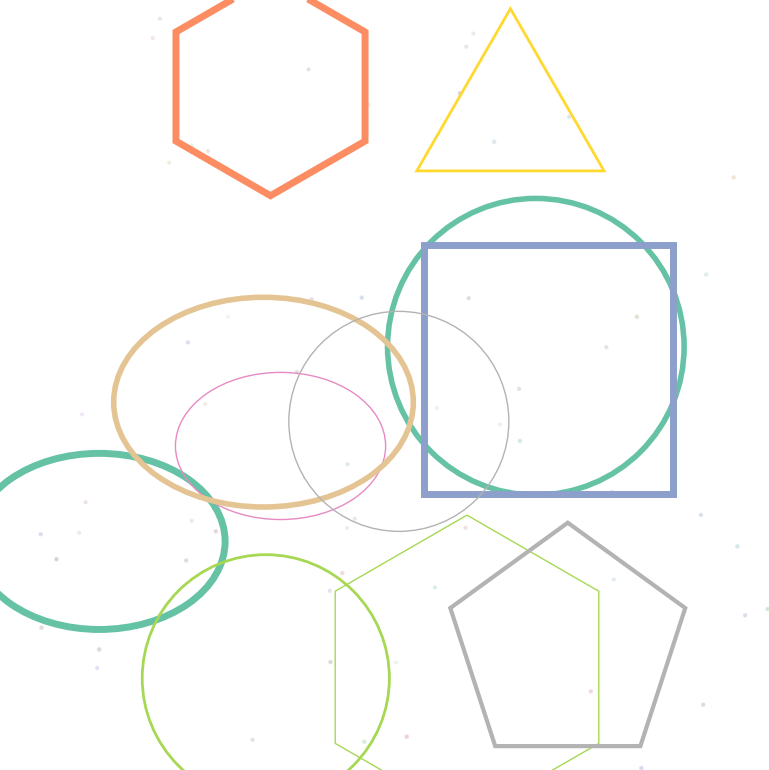[{"shape": "oval", "thickness": 2.5, "radius": 0.82, "center": [0.129, 0.297]}, {"shape": "circle", "thickness": 2, "radius": 0.96, "center": [0.696, 0.55]}, {"shape": "hexagon", "thickness": 2.5, "radius": 0.71, "center": [0.351, 0.888]}, {"shape": "square", "thickness": 2.5, "radius": 0.81, "center": [0.712, 0.52]}, {"shape": "oval", "thickness": 0.5, "radius": 0.68, "center": [0.364, 0.421]}, {"shape": "hexagon", "thickness": 0.5, "radius": 0.99, "center": [0.606, 0.133]}, {"shape": "circle", "thickness": 1, "radius": 0.8, "center": [0.345, 0.119]}, {"shape": "triangle", "thickness": 1, "radius": 0.7, "center": [0.663, 0.848]}, {"shape": "oval", "thickness": 2, "radius": 0.97, "center": [0.342, 0.478]}, {"shape": "circle", "thickness": 0.5, "radius": 0.71, "center": [0.518, 0.453]}, {"shape": "pentagon", "thickness": 1.5, "radius": 0.8, "center": [0.737, 0.161]}]